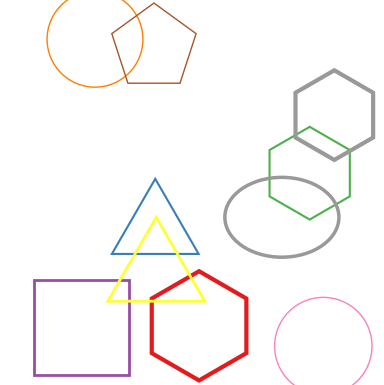[{"shape": "hexagon", "thickness": 3, "radius": 0.71, "center": [0.517, 0.154]}, {"shape": "triangle", "thickness": 1.5, "radius": 0.65, "center": [0.403, 0.405]}, {"shape": "hexagon", "thickness": 1.5, "radius": 0.6, "center": [0.804, 0.55]}, {"shape": "square", "thickness": 2, "radius": 0.62, "center": [0.211, 0.149]}, {"shape": "circle", "thickness": 1, "radius": 0.62, "center": [0.247, 0.898]}, {"shape": "triangle", "thickness": 2, "radius": 0.73, "center": [0.406, 0.29]}, {"shape": "pentagon", "thickness": 1, "radius": 0.58, "center": [0.4, 0.877]}, {"shape": "circle", "thickness": 1, "radius": 0.63, "center": [0.84, 0.101]}, {"shape": "oval", "thickness": 2.5, "radius": 0.74, "center": [0.732, 0.436]}, {"shape": "hexagon", "thickness": 3, "radius": 0.58, "center": [0.868, 0.701]}]